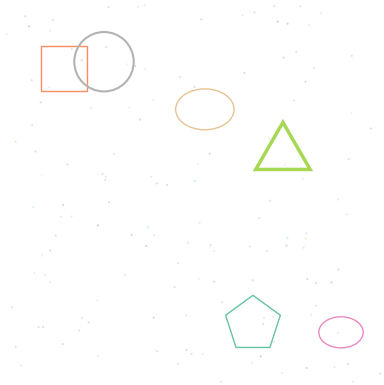[{"shape": "pentagon", "thickness": 1, "radius": 0.37, "center": [0.657, 0.158]}, {"shape": "square", "thickness": 1, "radius": 0.29, "center": [0.166, 0.821]}, {"shape": "oval", "thickness": 1, "radius": 0.29, "center": [0.886, 0.137]}, {"shape": "triangle", "thickness": 2.5, "radius": 0.41, "center": [0.735, 0.601]}, {"shape": "oval", "thickness": 1, "radius": 0.38, "center": [0.532, 0.716]}, {"shape": "circle", "thickness": 1.5, "radius": 0.39, "center": [0.27, 0.84]}]